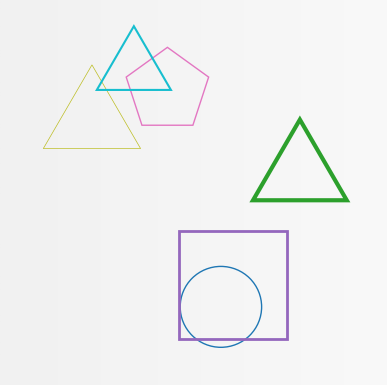[{"shape": "circle", "thickness": 1, "radius": 0.53, "center": [0.57, 0.203]}, {"shape": "triangle", "thickness": 3, "radius": 0.7, "center": [0.774, 0.55]}, {"shape": "square", "thickness": 2, "radius": 0.7, "center": [0.601, 0.26]}, {"shape": "pentagon", "thickness": 1, "radius": 0.56, "center": [0.432, 0.765]}, {"shape": "triangle", "thickness": 0.5, "radius": 0.72, "center": [0.237, 0.687]}, {"shape": "triangle", "thickness": 1.5, "radius": 0.55, "center": [0.345, 0.822]}]